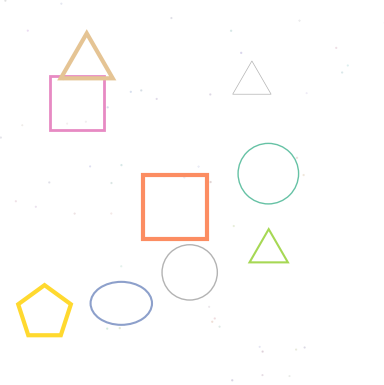[{"shape": "circle", "thickness": 1, "radius": 0.39, "center": [0.697, 0.549]}, {"shape": "square", "thickness": 3, "radius": 0.41, "center": [0.455, 0.462]}, {"shape": "oval", "thickness": 1.5, "radius": 0.4, "center": [0.315, 0.212]}, {"shape": "square", "thickness": 2, "radius": 0.35, "center": [0.199, 0.732]}, {"shape": "triangle", "thickness": 1.5, "radius": 0.29, "center": [0.698, 0.347]}, {"shape": "pentagon", "thickness": 3, "radius": 0.36, "center": [0.116, 0.187]}, {"shape": "triangle", "thickness": 3, "radius": 0.39, "center": [0.225, 0.836]}, {"shape": "triangle", "thickness": 0.5, "radius": 0.29, "center": [0.654, 0.784]}, {"shape": "circle", "thickness": 1, "radius": 0.36, "center": [0.493, 0.292]}]